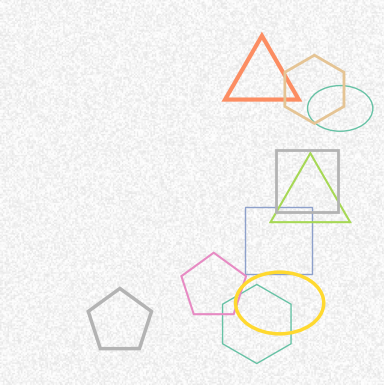[{"shape": "oval", "thickness": 1, "radius": 0.42, "center": [0.884, 0.718]}, {"shape": "hexagon", "thickness": 1, "radius": 0.51, "center": [0.667, 0.159]}, {"shape": "triangle", "thickness": 3, "radius": 0.55, "center": [0.68, 0.797]}, {"shape": "square", "thickness": 1, "radius": 0.43, "center": [0.724, 0.376]}, {"shape": "pentagon", "thickness": 1.5, "radius": 0.44, "center": [0.555, 0.255]}, {"shape": "triangle", "thickness": 1.5, "radius": 0.6, "center": [0.806, 0.483]}, {"shape": "oval", "thickness": 2.5, "radius": 0.57, "center": [0.726, 0.213]}, {"shape": "hexagon", "thickness": 2, "radius": 0.44, "center": [0.817, 0.768]}, {"shape": "square", "thickness": 2, "radius": 0.4, "center": [0.797, 0.529]}, {"shape": "pentagon", "thickness": 2.5, "radius": 0.43, "center": [0.311, 0.164]}]